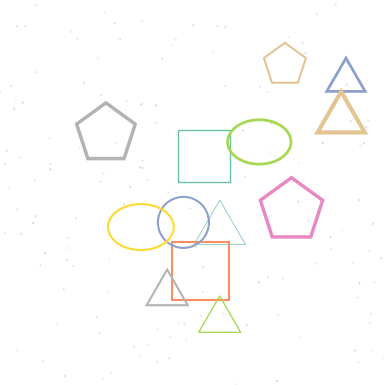[{"shape": "triangle", "thickness": 0.5, "radius": 0.39, "center": [0.571, 0.403]}, {"shape": "square", "thickness": 1, "radius": 0.34, "center": [0.531, 0.594]}, {"shape": "square", "thickness": 1.5, "radius": 0.37, "center": [0.52, 0.296]}, {"shape": "triangle", "thickness": 2, "radius": 0.29, "center": [0.899, 0.791]}, {"shape": "circle", "thickness": 1.5, "radius": 0.33, "center": [0.476, 0.422]}, {"shape": "pentagon", "thickness": 2.5, "radius": 0.43, "center": [0.757, 0.453]}, {"shape": "oval", "thickness": 2, "radius": 0.41, "center": [0.673, 0.631]}, {"shape": "triangle", "thickness": 1, "radius": 0.31, "center": [0.571, 0.168]}, {"shape": "oval", "thickness": 1.5, "radius": 0.43, "center": [0.366, 0.41]}, {"shape": "triangle", "thickness": 3, "radius": 0.35, "center": [0.886, 0.691]}, {"shape": "pentagon", "thickness": 1.5, "radius": 0.29, "center": [0.74, 0.832]}, {"shape": "triangle", "thickness": 1.5, "radius": 0.31, "center": [0.434, 0.238]}, {"shape": "pentagon", "thickness": 2.5, "radius": 0.4, "center": [0.275, 0.653]}]